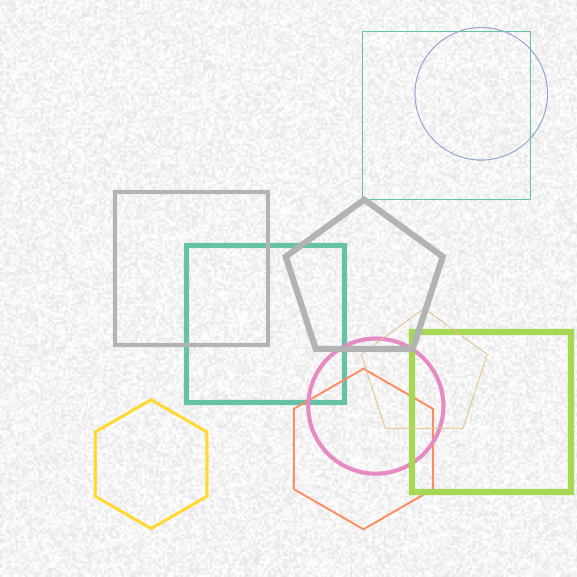[{"shape": "square", "thickness": 2.5, "radius": 0.68, "center": [0.459, 0.439]}, {"shape": "square", "thickness": 0.5, "radius": 0.72, "center": [0.772, 0.8]}, {"shape": "hexagon", "thickness": 1, "radius": 0.7, "center": [0.629, 0.222]}, {"shape": "circle", "thickness": 0.5, "radius": 0.57, "center": [0.833, 0.837]}, {"shape": "circle", "thickness": 2, "radius": 0.59, "center": [0.651, 0.296]}, {"shape": "square", "thickness": 3, "radius": 0.69, "center": [0.851, 0.286]}, {"shape": "hexagon", "thickness": 1.5, "radius": 0.56, "center": [0.262, 0.195]}, {"shape": "pentagon", "thickness": 0.5, "radius": 0.57, "center": [0.734, 0.35]}, {"shape": "pentagon", "thickness": 3, "radius": 0.71, "center": [0.631, 0.511]}, {"shape": "square", "thickness": 2, "radius": 0.67, "center": [0.332, 0.534]}]